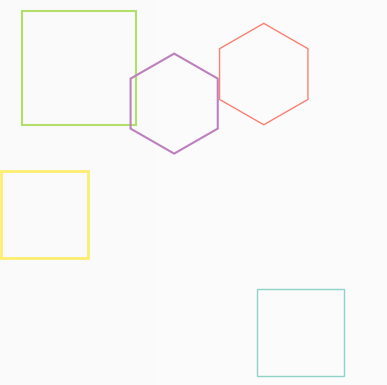[{"shape": "square", "thickness": 1, "radius": 0.56, "center": [0.775, 0.136]}, {"shape": "hexagon", "thickness": 1, "radius": 0.66, "center": [0.681, 0.808]}, {"shape": "square", "thickness": 1.5, "radius": 0.74, "center": [0.204, 0.823]}, {"shape": "hexagon", "thickness": 1.5, "radius": 0.65, "center": [0.449, 0.731]}, {"shape": "square", "thickness": 2, "radius": 0.56, "center": [0.116, 0.443]}]